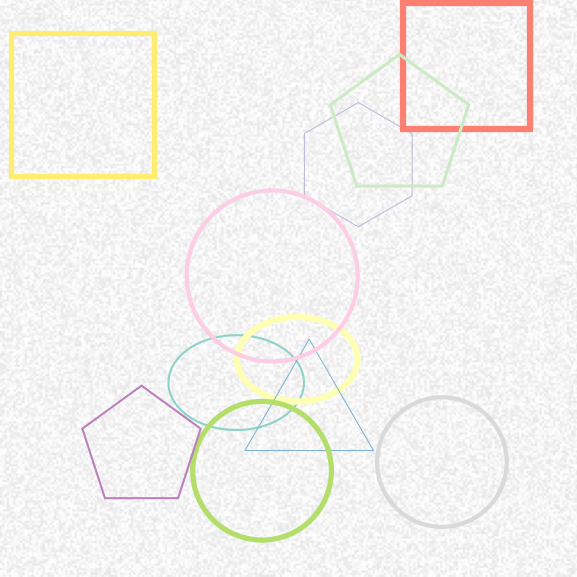[{"shape": "oval", "thickness": 1, "radius": 0.59, "center": [0.409, 0.337]}, {"shape": "oval", "thickness": 3, "radius": 0.52, "center": [0.515, 0.377]}, {"shape": "hexagon", "thickness": 0.5, "radius": 0.54, "center": [0.62, 0.714]}, {"shape": "square", "thickness": 3, "radius": 0.55, "center": [0.808, 0.885]}, {"shape": "triangle", "thickness": 0.5, "radius": 0.64, "center": [0.535, 0.283]}, {"shape": "circle", "thickness": 2.5, "radius": 0.6, "center": [0.454, 0.184]}, {"shape": "circle", "thickness": 2, "radius": 0.74, "center": [0.471, 0.521]}, {"shape": "circle", "thickness": 2, "radius": 0.56, "center": [0.765, 0.199]}, {"shape": "pentagon", "thickness": 1, "radius": 0.54, "center": [0.245, 0.224]}, {"shape": "pentagon", "thickness": 1.5, "radius": 0.63, "center": [0.692, 0.779]}, {"shape": "square", "thickness": 2.5, "radius": 0.62, "center": [0.143, 0.819]}]